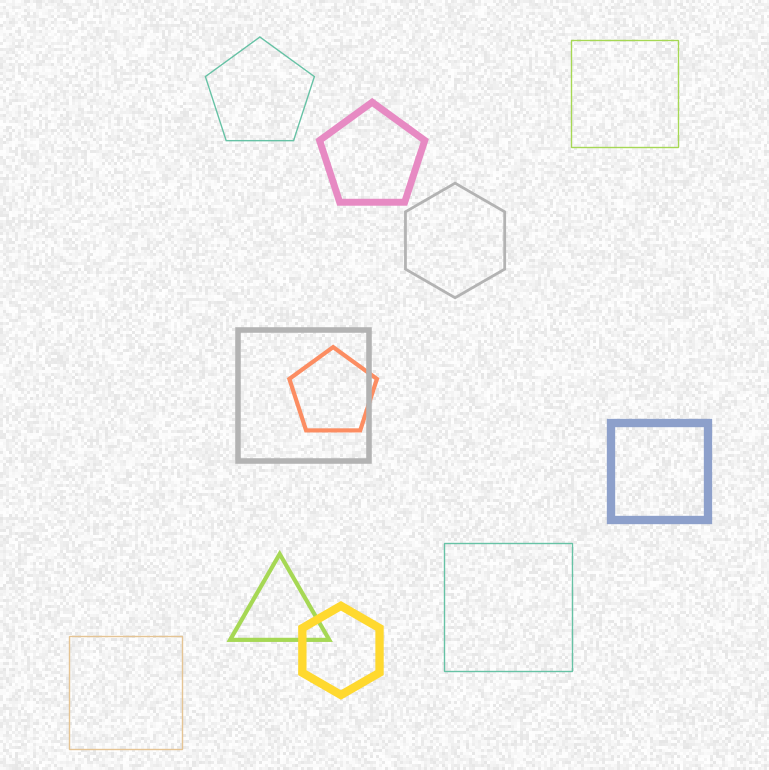[{"shape": "pentagon", "thickness": 0.5, "radius": 0.37, "center": [0.338, 0.878]}, {"shape": "square", "thickness": 0.5, "radius": 0.42, "center": [0.659, 0.212]}, {"shape": "pentagon", "thickness": 1.5, "radius": 0.3, "center": [0.433, 0.489]}, {"shape": "square", "thickness": 3, "radius": 0.32, "center": [0.856, 0.388]}, {"shape": "pentagon", "thickness": 2.5, "radius": 0.36, "center": [0.483, 0.795]}, {"shape": "square", "thickness": 0.5, "radius": 0.35, "center": [0.811, 0.879]}, {"shape": "triangle", "thickness": 1.5, "radius": 0.37, "center": [0.363, 0.206]}, {"shape": "hexagon", "thickness": 3, "radius": 0.29, "center": [0.443, 0.155]}, {"shape": "square", "thickness": 0.5, "radius": 0.37, "center": [0.163, 0.1]}, {"shape": "hexagon", "thickness": 1, "radius": 0.37, "center": [0.591, 0.688]}, {"shape": "square", "thickness": 2, "radius": 0.43, "center": [0.394, 0.486]}]